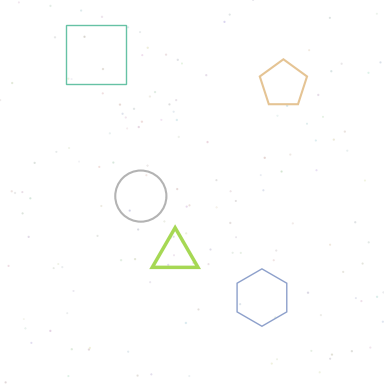[{"shape": "square", "thickness": 1, "radius": 0.38, "center": [0.249, 0.859]}, {"shape": "hexagon", "thickness": 1, "radius": 0.37, "center": [0.68, 0.227]}, {"shape": "triangle", "thickness": 2.5, "radius": 0.34, "center": [0.455, 0.34]}, {"shape": "pentagon", "thickness": 1.5, "radius": 0.32, "center": [0.736, 0.781]}, {"shape": "circle", "thickness": 1.5, "radius": 0.33, "center": [0.366, 0.491]}]